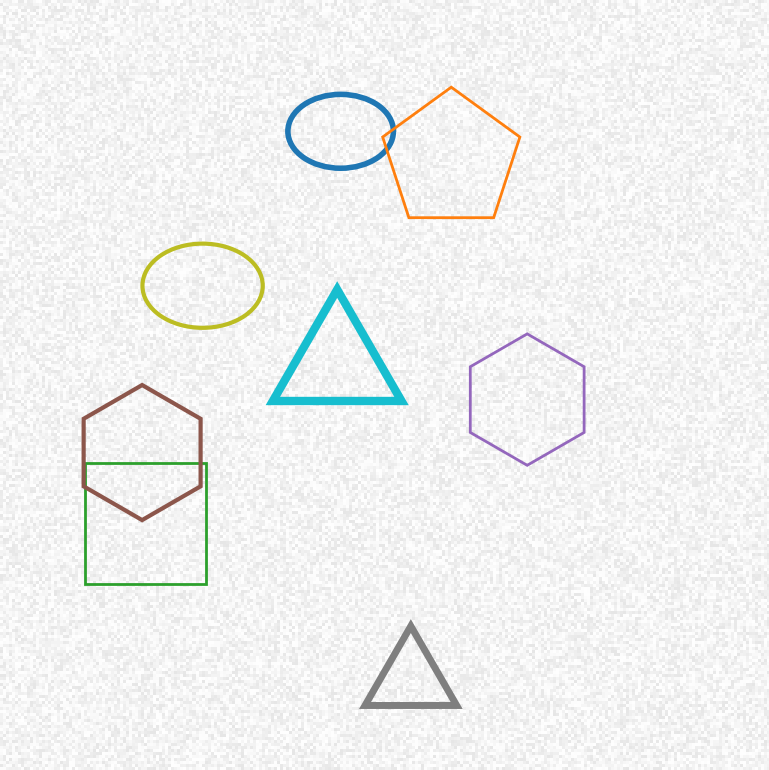[{"shape": "oval", "thickness": 2, "radius": 0.34, "center": [0.442, 0.829]}, {"shape": "pentagon", "thickness": 1, "radius": 0.47, "center": [0.586, 0.793]}, {"shape": "square", "thickness": 1, "radius": 0.39, "center": [0.189, 0.32]}, {"shape": "hexagon", "thickness": 1, "radius": 0.43, "center": [0.685, 0.481]}, {"shape": "hexagon", "thickness": 1.5, "radius": 0.44, "center": [0.185, 0.412]}, {"shape": "triangle", "thickness": 2.5, "radius": 0.34, "center": [0.534, 0.118]}, {"shape": "oval", "thickness": 1.5, "radius": 0.39, "center": [0.263, 0.629]}, {"shape": "triangle", "thickness": 3, "radius": 0.48, "center": [0.438, 0.527]}]